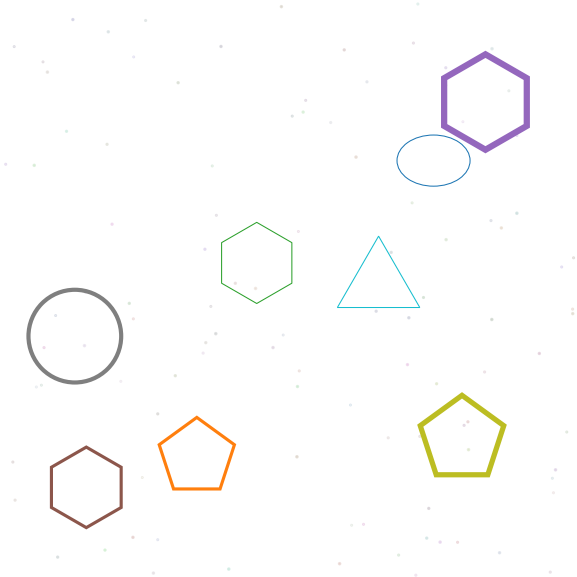[{"shape": "oval", "thickness": 0.5, "radius": 0.32, "center": [0.751, 0.721]}, {"shape": "pentagon", "thickness": 1.5, "radius": 0.34, "center": [0.341, 0.208]}, {"shape": "hexagon", "thickness": 0.5, "radius": 0.35, "center": [0.445, 0.544]}, {"shape": "hexagon", "thickness": 3, "radius": 0.41, "center": [0.841, 0.822]}, {"shape": "hexagon", "thickness": 1.5, "radius": 0.35, "center": [0.149, 0.155]}, {"shape": "circle", "thickness": 2, "radius": 0.4, "center": [0.13, 0.417]}, {"shape": "pentagon", "thickness": 2.5, "radius": 0.38, "center": [0.8, 0.239]}, {"shape": "triangle", "thickness": 0.5, "radius": 0.41, "center": [0.656, 0.508]}]